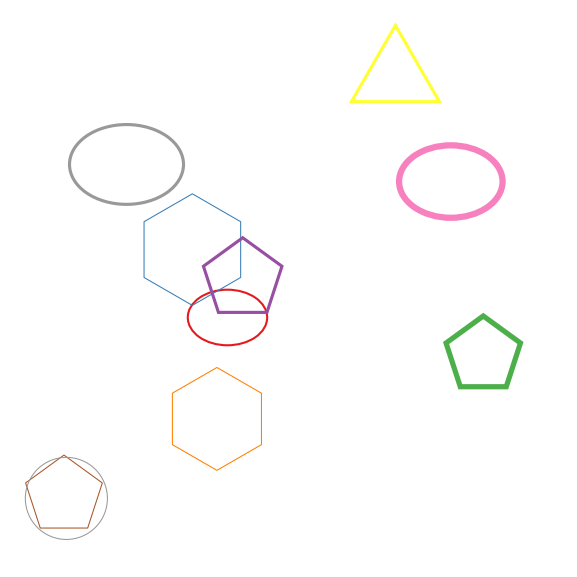[{"shape": "oval", "thickness": 1, "radius": 0.34, "center": [0.394, 0.449]}, {"shape": "hexagon", "thickness": 0.5, "radius": 0.48, "center": [0.333, 0.567]}, {"shape": "pentagon", "thickness": 2.5, "radius": 0.34, "center": [0.837, 0.384]}, {"shape": "pentagon", "thickness": 1.5, "radius": 0.36, "center": [0.42, 0.516]}, {"shape": "hexagon", "thickness": 0.5, "radius": 0.45, "center": [0.376, 0.274]}, {"shape": "triangle", "thickness": 1.5, "radius": 0.44, "center": [0.685, 0.867]}, {"shape": "pentagon", "thickness": 0.5, "radius": 0.35, "center": [0.111, 0.141]}, {"shape": "oval", "thickness": 3, "radius": 0.45, "center": [0.781, 0.685]}, {"shape": "oval", "thickness": 1.5, "radius": 0.49, "center": [0.219, 0.714]}, {"shape": "circle", "thickness": 0.5, "radius": 0.36, "center": [0.115, 0.136]}]